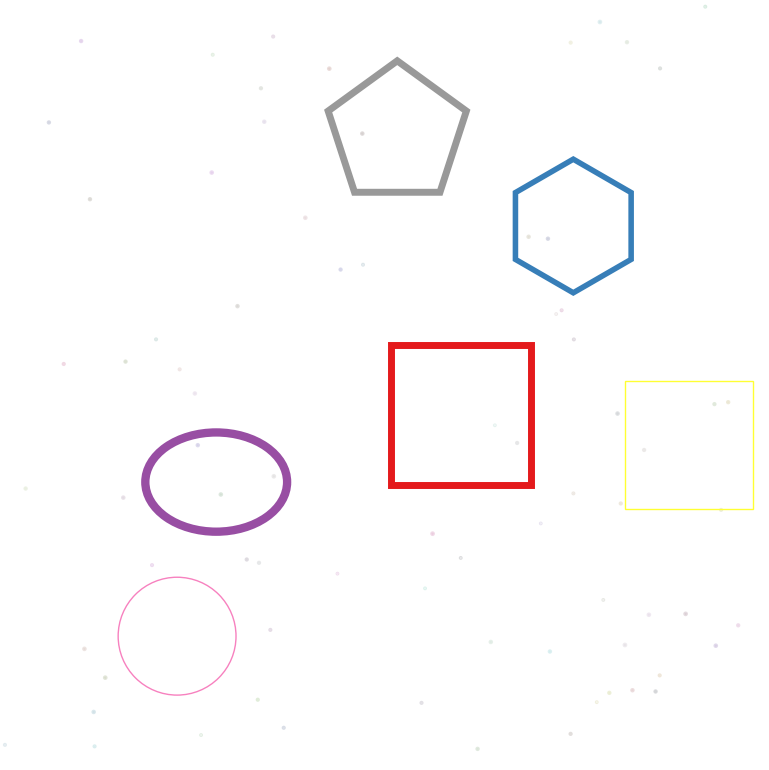[{"shape": "square", "thickness": 2.5, "radius": 0.45, "center": [0.599, 0.461]}, {"shape": "hexagon", "thickness": 2, "radius": 0.43, "center": [0.745, 0.707]}, {"shape": "oval", "thickness": 3, "radius": 0.46, "center": [0.281, 0.374]}, {"shape": "square", "thickness": 0.5, "radius": 0.41, "center": [0.895, 0.422]}, {"shape": "circle", "thickness": 0.5, "radius": 0.38, "center": [0.23, 0.174]}, {"shape": "pentagon", "thickness": 2.5, "radius": 0.47, "center": [0.516, 0.827]}]